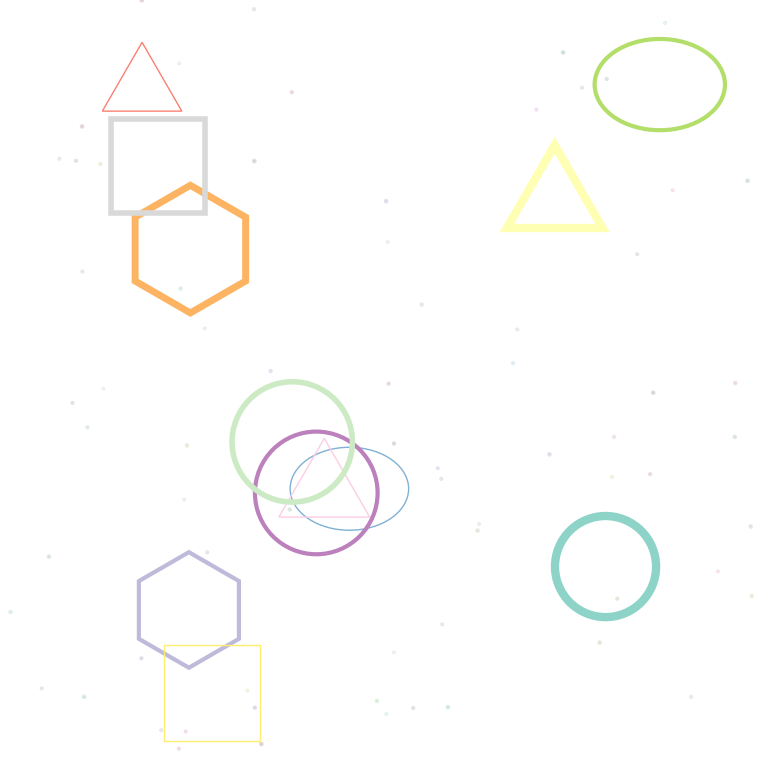[{"shape": "circle", "thickness": 3, "radius": 0.33, "center": [0.786, 0.264]}, {"shape": "triangle", "thickness": 3, "radius": 0.36, "center": [0.72, 0.74]}, {"shape": "hexagon", "thickness": 1.5, "radius": 0.38, "center": [0.245, 0.208]}, {"shape": "triangle", "thickness": 0.5, "radius": 0.3, "center": [0.185, 0.885]}, {"shape": "oval", "thickness": 0.5, "radius": 0.38, "center": [0.454, 0.365]}, {"shape": "hexagon", "thickness": 2.5, "radius": 0.41, "center": [0.247, 0.676]}, {"shape": "oval", "thickness": 1.5, "radius": 0.42, "center": [0.857, 0.89]}, {"shape": "triangle", "thickness": 0.5, "radius": 0.34, "center": [0.421, 0.363]}, {"shape": "square", "thickness": 2, "radius": 0.31, "center": [0.205, 0.784]}, {"shape": "circle", "thickness": 1.5, "radius": 0.4, "center": [0.411, 0.36]}, {"shape": "circle", "thickness": 2, "radius": 0.39, "center": [0.38, 0.426]}, {"shape": "square", "thickness": 0.5, "radius": 0.31, "center": [0.275, 0.1]}]